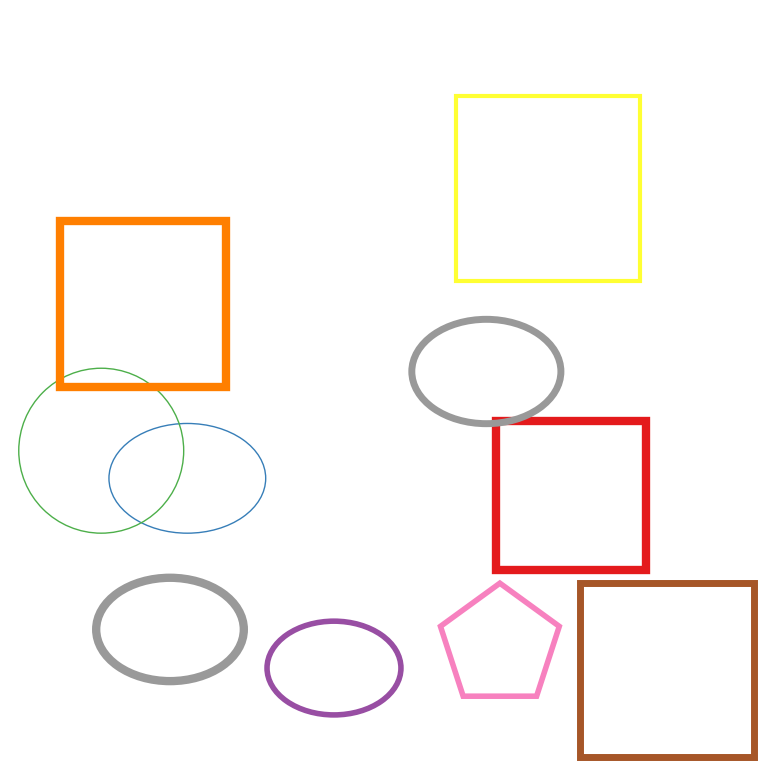[{"shape": "square", "thickness": 3, "radius": 0.49, "center": [0.742, 0.356]}, {"shape": "oval", "thickness": 0.5, "radius": 0.51, "center": [0.243, 0.379]}, {"shape": "circle", "thickness": 0.5, "radius": 0.54, "center": [0.131, 0.415]}, {"shape": "oval", "thickness": 2, "radius": 0.43, "center": [0.434, 0.132]}, {"shape": "square", "thickness": 3, "radius": 0.54, "center": [0.186, 0.605]}, {"shape": "square", "thickness": 1.5, "radius": 0.6, "center": [0.712, 0.755]}, {"shape": "square", "thickness": 2.5, "radius": 0.56, "center": [0.867, 0.13]}, {"shape": "pentagon", "thickness": 2, "radius": 0.41, "center": [0.649, 0.161]}, {"shape": "oval", "thickness": 2.5, "radius": 0.48, "center": [0.632, 0.518]}, {"shape": "oval", "thickness": 3, "radius": 0.48, "center": [0.221, 0.183]}]